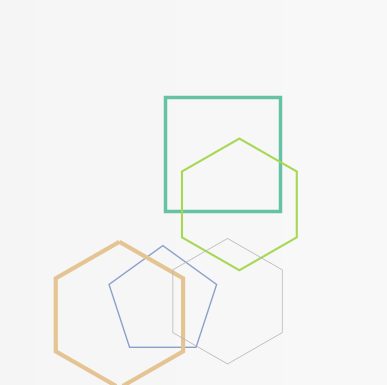[{"shape": "square", "thickness": 2.5, "radius": 0.74, "center": [0.573, 0.6]}, {"shape": "pentagon", "thickness": 1, "radius": 0.73, "center": [0.42, 0.216]}, {"shape": "hexagon", "thickness": 1.5, "radius": 0.86, "center": [0.618, 0.469]}, {"shape": "hexagon", "thickness": 3, "radius": 0.95, "center": [0.308, 0.182]}, {"shape": "hexagon", "thickness": 0.5, "radius": 0.82, "center": [0.587, 0.218]}]